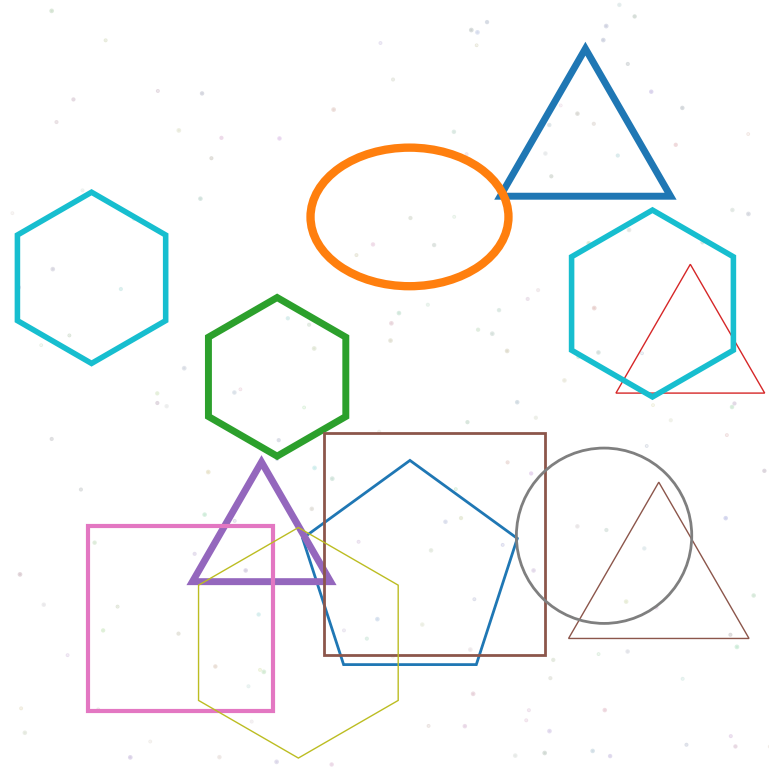[{"shape": "triangle", "thickness": 2.5, "radius": 0.64, "center": [0.76, 0.809]}, {"shape": "pentagon", "thickness": 1, "radius": 0.73, "center": [0.532, 0.255]}, {"shape": "oval", "thickness": 3, "radius": 0.64, "center": [0.532, 0.718]}, {"shape": "hexagon", "thickness": 2.5, "radius": 0.52, "center": [0.36, 0.511]}, {"shape": "triangle", "thickness": 0.5, "radius": 0.56, "center": [0.897, 0.545]}, {"shape": "triangle", "thickness": 2.5, "radius": 0.52, "center": [0.34, 0.296]}, {"shape": "square", "thickness": 1, "radius": 0.72, "center": [0.564, 0.293]}, {"shape": "triangle", "thickness": 0.5, "radius": 0.68, "center": [0.856, 0.238]}, {"shape": "square", "thickness": 1.5, "radius": 0.6, "center": [0.234, 0.196]}, {"shape": "circle", "thickness": 1, "radius": 0.57, "center": [0.785, 0.304]}, {"shape": "hexagon", "thickness": 0.5, "radius": 0.75, "center": [0.387, 0.165]}, {"shape": "hexagon", "thickness": 2, "radius": 0.61, "center": [0.847, 0.606]}, {"shape": "hexagon", "thickness": 2, "radius": 0.56, "center": [0.119, 0.639]}]